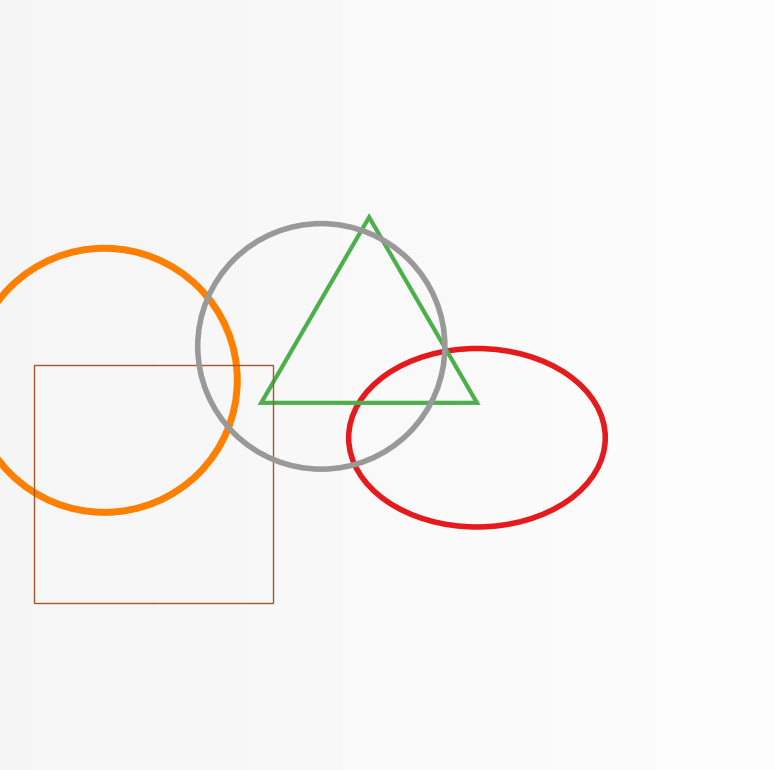[{"shape": "oval", "thickness": 2, "radius": 0.83, "center": [0.615, 0.432]}, {"shape": "triangle", "thickness": 1.5, "radius": 0.8, "center": [0.476, 0.557]}, {"shape": "circle", "thickness": 2.5, "radius": 0.86, "center": [0.135, 0.506]}, {"shape": "square", "thickness": 0.5, "radius": 0.77, "center": [0.198, 0.371]}, {"shape": "circle", "thickness": 2, "radius": 0.8, "center": [0.415, 0.55]}]